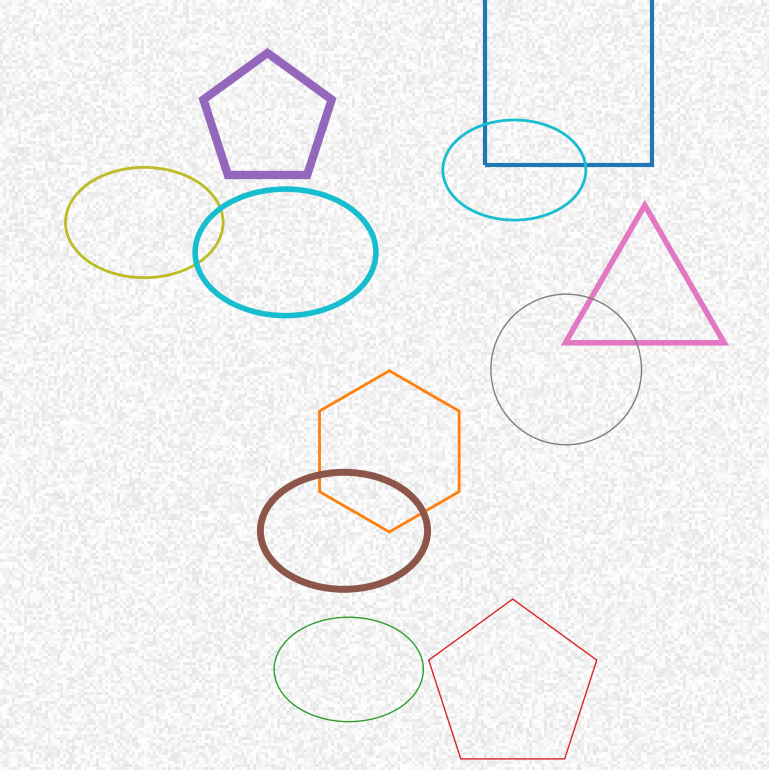[{"shape": "square", "thickness": 1.5, "radius": 0.54, "center": [0.738, 0.894]}, {"shape": "hexagon", "thickness": 1, "radius": 0.52, "center": [0.506, 0.414]}, {"shape": "oval", "thickness": 0.5, "radius": 0.48, "center": [0.453, 0.131]}, {"shape": "pentagon", "thickness": 0.5, "radius": 0.57, "center": [0.666, 0.107]}, {"shape": "pentagon", "thickness": 3, "radius": 0.44, "center": [0.347, 0.844]}, {"shape": "oval", "thickness": 2.5, "radius": 0.54, "center": [0.447, 0.311]}, {"shape": "triangle", "thickness": 2, "radius": 0.6, "center": [0.837, 0.614]}, {"shape": "circle", "thickness": 0.5, "radius": 0.49, "center": [0.735, 0.52]}, {"shape": "oval", "thickness": 1, "radius": 0.51, "center": [0.187, 0.711]}, {"shape": "oval", "thickness": 2, "radius": 0.59, "center": [0.371, 0.672]}, {"shape": "oval", "thickness": 1, "radius": 0.46, "center": [0.668, 0.779]}]